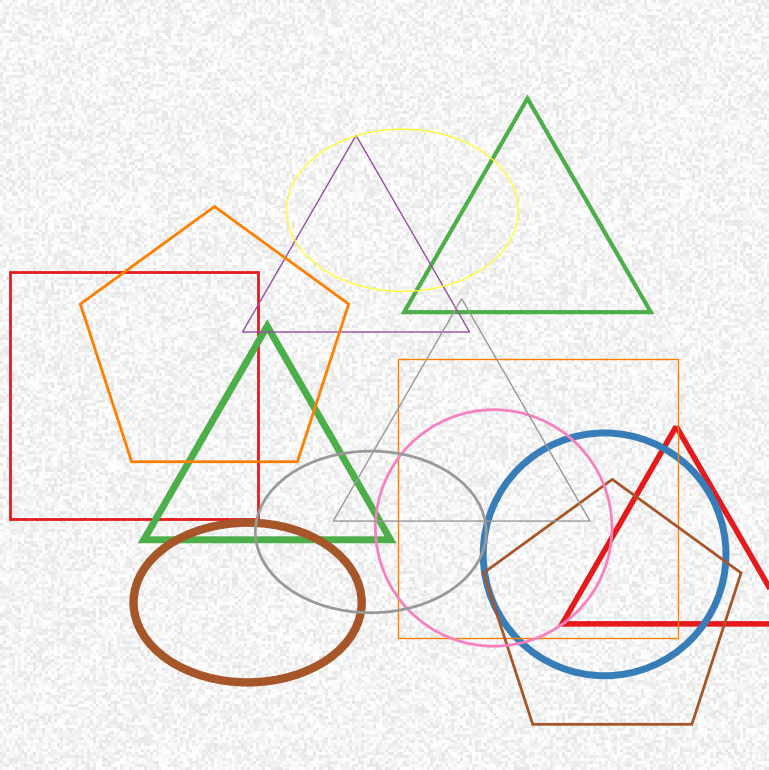[{"shape": "square", "thickness": 1, "radius": 0.8, "center": [0.174, 0.486]}, {"shape": "triangle", "thickness": 2, "radius": 0.86, "center": [0.878, 0.275]}, {"shape": "circle", "thickness": 2.5, "radius": 0.79, "center": [0.785, 0.28]}, {"shape": "triangle", "thickness": 2.5, "radius": 0.92, "center": [0.347, 0.391]}, {"shape": "triangle", "thickness": 1.5, "radius": 0.92, "center": [0.685, 0.687]}, {"shape": "triangle", "thickness": 0.5, "radius": 0.85, "center": [0.462, 0.654]}, {"shape": "pentagon", "thickness": 1, "radius": 0.92, "center": [0.279, 0.549]}, {"shape": "square", "thickness": 0.5, "radius": 0.91, "center": [0.699, 0.353]}, {"shape": "oval", "thickness": 0.5, "radius": 0.75, "center": [0.523, 0.727]}, {"shape": "oval", "thickness": 3, "radius": 0.74, "center": [0.322, 0.217]}, {"shape": "pentagon", "thickness": 1, "radius": 0.88, "center": [0.795, 0.202]}, {"shape": "circle", "thickness": 1, "radius": 0.77, "center": [0.641, 0.314]}, {"shape": "triangle", "thickness": 0.5, "radius": 0.96, "center": [0.6, 0.42]}, {"shape": "oval", "thickness": 1, "radius": 0.75, "center": [0.482, 0.309]}]